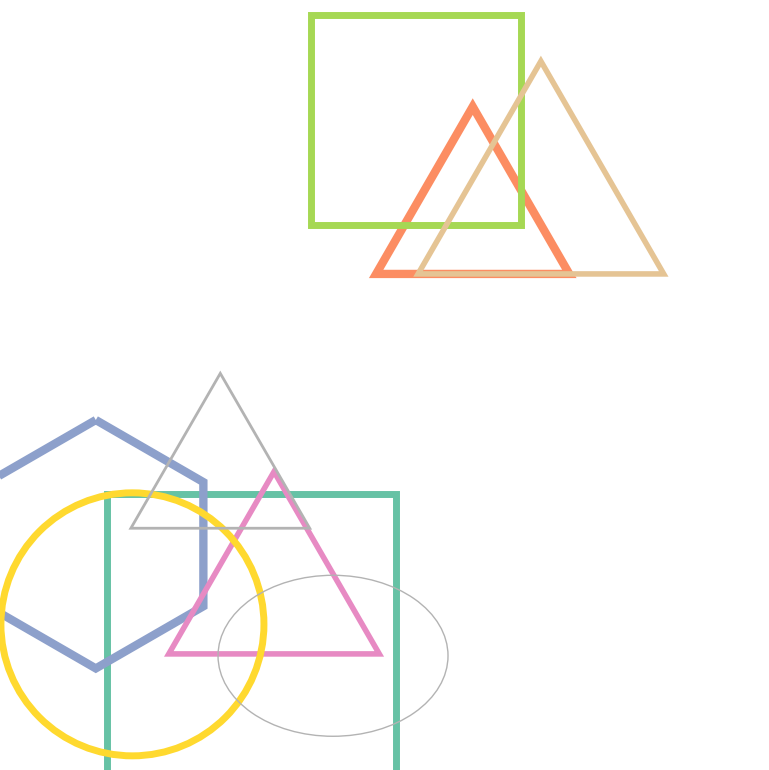[{"shape": "square", "thickness": 2.5, "radius": 0.94, "center": [0.327, 0.171]}, {"shape": "triangle", "thickness": 3, "radius": 0.72, "center": [0.614, 0.717]}, {"shape": "hexagon", "thickness": 3, "radius": 0.81, "center": [0.124, 0.293]}, {"shape": "triangle", "thickness": 2, "radius": 0.79, "center": [0.356, 0.23]}, {"shape": "square", "thickness": 2.5, "radius": 0.68, "center": [0.54, 0.844]}, {"shape": "circle", "thickness": 2.5, "radius": 0.85, "center": [0.172, 0.189]}, {"shape": "triangle", "thickness": 2, "radius": 0.92, "center": [0.702, 0.736]}, {"shape": "oval", "thickness": 0.5, "radius": 0.75, "center": [0.432, 0.148]}, {"shape": "triangle", "thickness": 1, "radius": 0.67, "center": [0.286, 0.381]}]